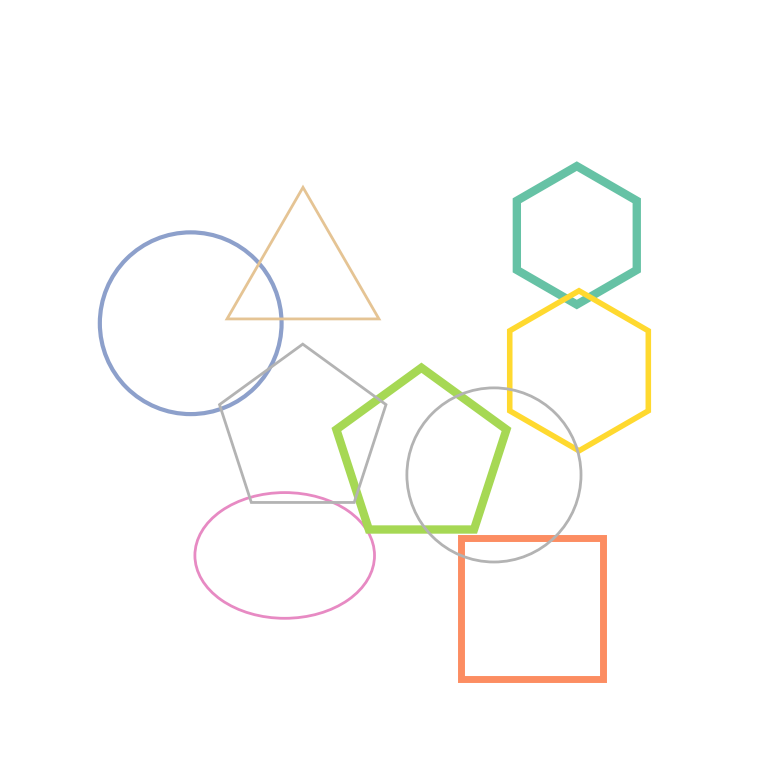[{"shape": "hexagon", "thickness": 3, "radius": 0.45, "center": [0.749, 0.694]}, {"shape": "square", "thickness": 2.5, "radius": 0.46, "center": [0.691, 0.209]}, {"shape": "circle", "thickness": 1.5, "radius": 0.59, "center": [0.248, 0.58]}, {"shape": "oval", "thickness": 1, "radius": 0.58, "center": [0.37, 0.279]}, {"shape": "pentagon", "thickness": 3, "radius": 0.58, "center": [0.547, 0.406]}, {"shape": "hexagon", "thickness": 2, "radius": 0.52, "center": [0.752, 0.518]}, {"shape": "triangle", "thickness": 1, "radius": 0.57, "center": [0.393, 0.643]}, {"shape": "circle", "thickness": 1, "radius": 0.57, "center": [0.641, 0.383]}, {"shape": "pentagon", "thickness": 1, "radius": 0.57, "center": [0.393, 0.439]}]